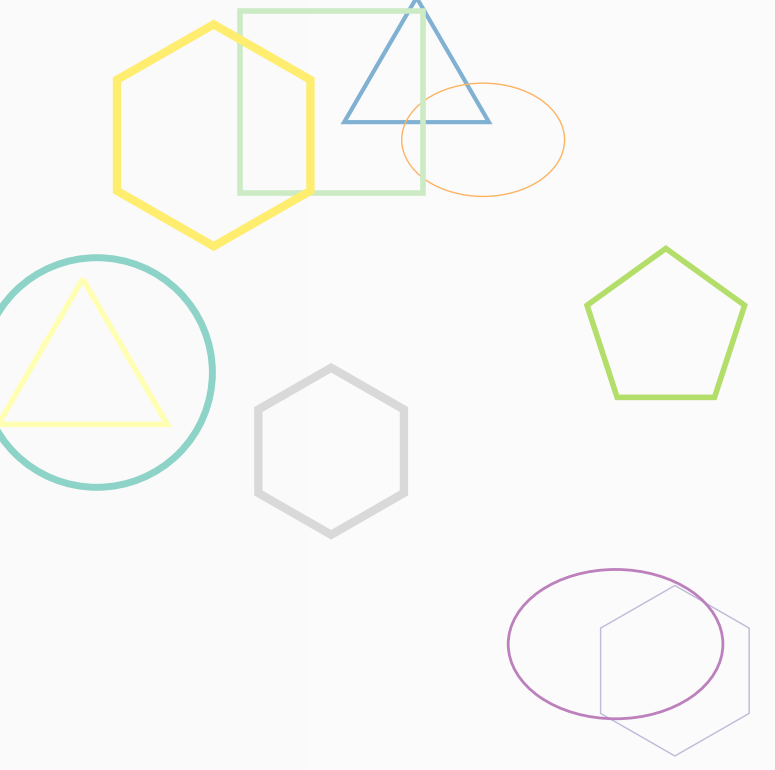[{"shape": "circle", "thickness": 2.5, "radius": 0.75, "center": [0.125, 0.516]}, {"shape": "triangle", "thickness": 2, "radius": 0.63, "center": [0.107, 0.512]}, {"shape": "hexagon", "thickness": 0.5, "radius": 0.55, "center": [0.871, 0.129]}, {"shape": "triangle", "thickness": 1.5, "radius": 0.54, "center": [0.537, 0.895]}, {"shape": "oval", "thickness": 0.5, "radius": 0.53, "center": [0.623, 0.818]}, {"shape": "pentagon", "thickness": 2, "radius": 0.53, "center": [0.859, 0.57]}, {"shape": "hexagon", "thickness": 3, "radius": 0.54, "center": [0.427, 0.414]}, {"shape": "oval", "thickness": 1, "radius": 0.69, "center": [0.794, 0.163]}, {"shape": "square", "thickness": 2, "radius": 0.59, "center": [0.427, 0.867]}, {"shape": "hexagon", "thickness": 3, "radius": 0.72, "center": [0.276, 0.824]}]